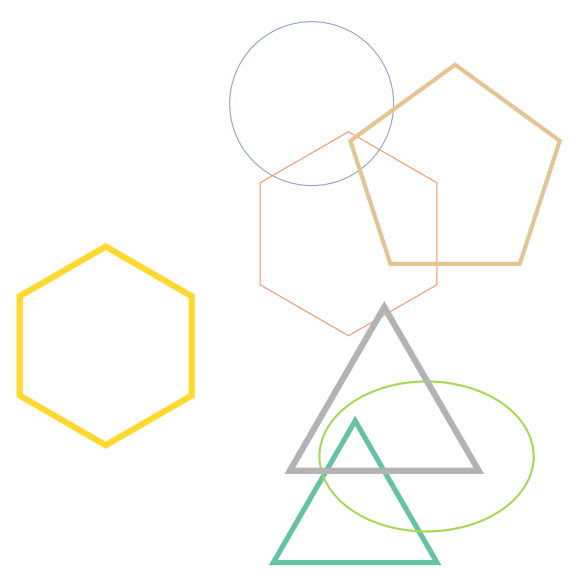[{"shape": "triangle", "thickness": 2.5, "radius": 0.82, "center": [0.615, 0.107]}, {"shape": "hexagon", "thickness": 0.5, "radius": 0.88, "center": [0.604, 0.594]}, {"shape": "circle", "thickness": 0.5, "radius": 0.71, "center": [0.54, 0.82]}, {"shape": "oval", "thickness": 1, "radius": 0.93, "center": [0.739, 0.209]}, {"shape": "hexagon", "thickness": 3, "radius": 0.86, "center": [0.183, 0.4]}, {"shape": "pentagon", "thickness": 2, "radius": 0.95, "center": [0.788, 0.696]}, {"shape": "triangle", "thickness": 3, "radius": 0.94, "center": [0.665, 0.278]}]